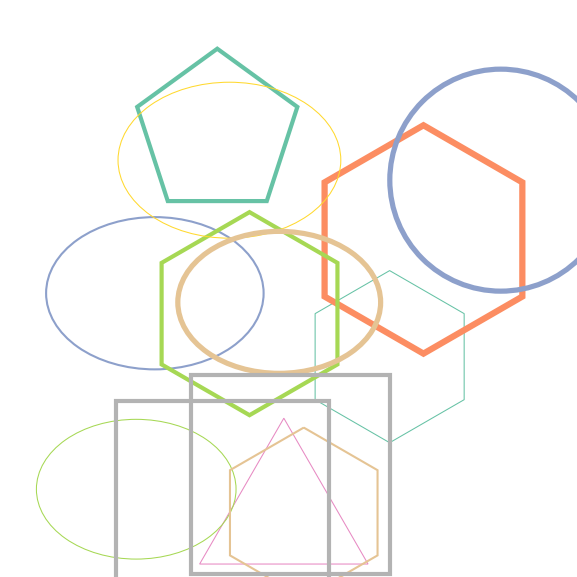[{"shape": "hexagon", "thickness": 0.5, "radius": 0.74, "center": [0.675, 0.382]}, {"shape": "pentagon", "thickness": 2, "radius": 0.73, "center": [0.376, 0.769]}, {"shape": "hexagon", "thickness": 3, "radius": 0.99, "center": [0.733, 0.585]}, {"shape": "oval", "thickness": 1, "radius": 0.94, "center": [0.268, 0.491]}, {"shape": "circle", "thickness": 2.5, "radius": 0.96, "center": [0.867, 0.687]}, {"shape": "triangle", "thickness": 0.5, "radius": 0.84, "center": [0.491, 0.107]}, {"shape": "hexagon", "thickness": 2, "radius": 0.88, "center": [0.432, 0.456]}, {"shape": "oval", "thickness": 0.5, "radius": 0.86, "center": [0.236, 0.152]}, {"shape": "oval", "thickness": 0.5, "radius": 0.96, "center": [0.397, 0.722]}, {"shape": "oval", "thickness": 2.5, "radius": 0.88, "center": [0.484, 0.476]}, {"shape": "hexagon", "thickness": 1, "radius": 0.74, "center": [0.526, 0.111]}, {"shape": "square", "thickness": 2, "radius": 0.86, "center": [0.503, 0.178]}, {"shape": "square", "thickness": 2, "radius": 0.92, "center": [0.385, 0.12]}]